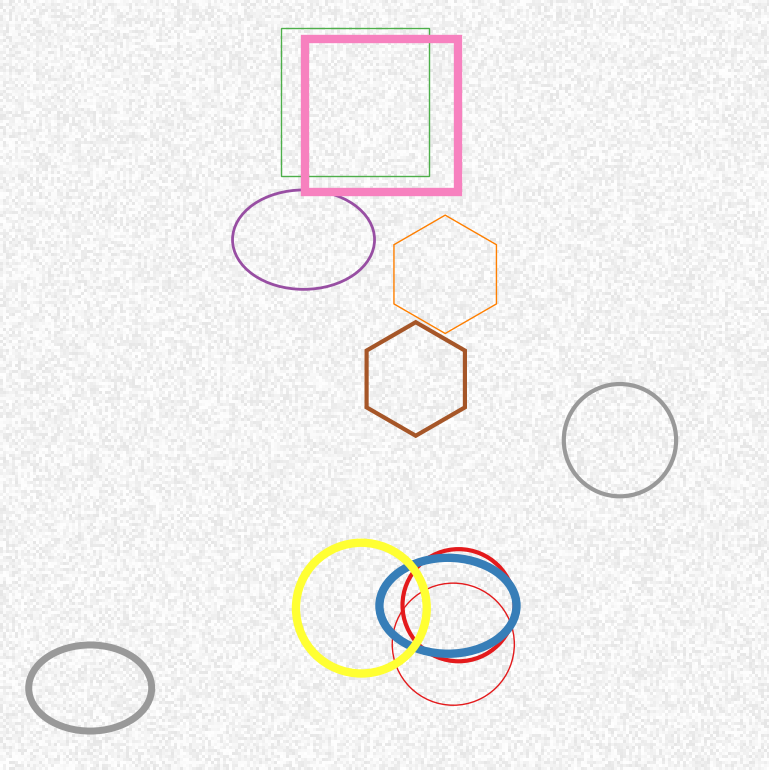[{"shape": "circle", "thickness": 0.5, "radius": 0.4, "center": [0.589, 0.163]}, {"shape": "circle", "thickness": 1.5, "radius": 0.36, "center": [0.596, 0.214]}, {"shape": "oval", "thickness": 3, "radius": 0.44, "center": [0.582, 0.213]}, {"shape": "square", "thickness": 0.5, "radius": 0.48, "center": [0.461, 0.867]}, {"shape": "oval", "thickness": 1, "radius": 0.46, "center": [0.394, 0.689]}, {"shape": "hexagon", "thickness": 0.5, "radius": 0.38, "center": [0.578, 0.644]}, {"shape": "circle", "thickness": 3, "radius": 0.42, "center": [0.469, 0.21]}, {"shape": "hexagon", "thickness": 1.5, "radius": 0.37, "center": [0.54, 0.508]}, {"shape": "square", "thickness": 3, "radius": 0.5, "center": [0.496, 0.85]}, {"shape": "circle", "thickness": 1.5, "radius": 0.36, "center": [0.805, 0.428]}, {"shape": "oval", "thickness": 2.5, "radius": 0.4, "center": [0.117, 0.106]}]